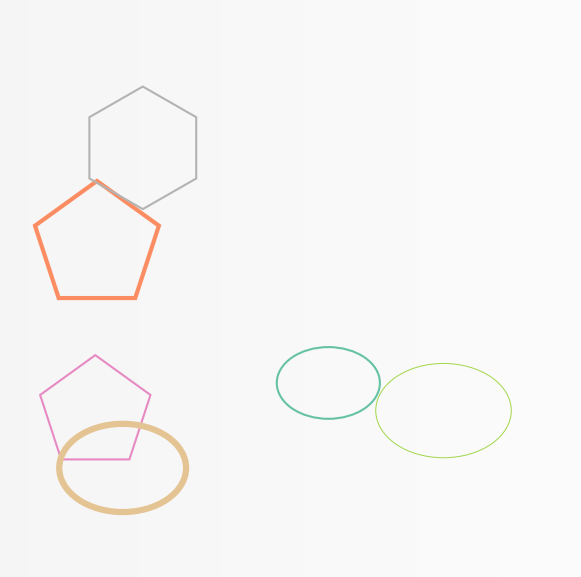[{"shape": "oval", "thickness": 1, "radius": 0.44, "center": [0.565, 0.336]}, {"shape": "pentagon", "thickness": 2, "radius": 0.56, "center": [0.167, 0.574]}, {"shape": "pentagon", "thickness": 1, "radius": 0.5, "center": [0.164, 0.284]}, {"shape": "oval", "thickness": 0.5, "radius": 0.58, "center": [0.763, 0.288]}, {"shape": "oval", "thickness": 3, "radius": 0.55, "center": [0.211, 0.189]}, {"shape": "hexagon", "thickness": 1, "radius": 0.53, "center": [0.246, 0.743]}]